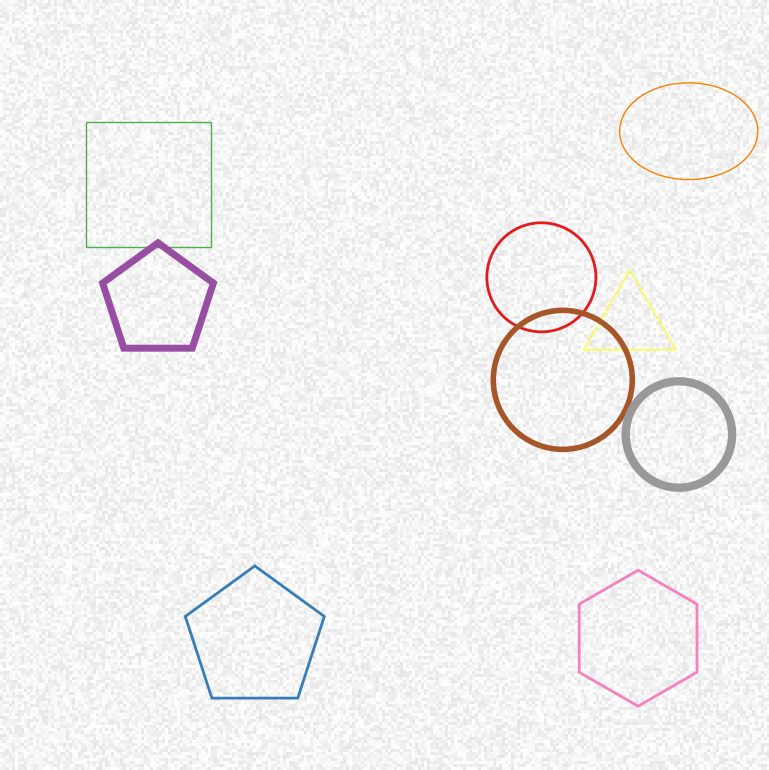[{"shape": "circle", "thickness": 1, "radius": 0.35, "center": [0.703, 0.64]}, {"shape": "pentagon", "thickness": 1, "radius": 0.47, "center": [0.331, 0.17]}, {"shape": "square", "thickness": 0.5, "radius": 0.41, "center": [0.193, 0.76]}, {"shape": "pentagon", "thickness": 2.5, "radius": 0.38, "center": [0.205, 0.609]}, {"shape": "oval", "thickness": 0.5, "radius": 0.45, "center": [0.894, 0.83]}, {"shape": "triangle", "thickness": 0.5, "radius": 0.35, "center": [0.818, 0.58]}, {"shape": "circle", "thickness": 2, "radius": 0.45, "center": [0.731, 0.507]}, {"shape": "hexagon", "thickness": 1, "radius": 0.44, "center": [0.829, 0.171]}, {"shape": "circle", "thickness": 3, "radius": 0.35, "center": [0.882, 0.436]}]